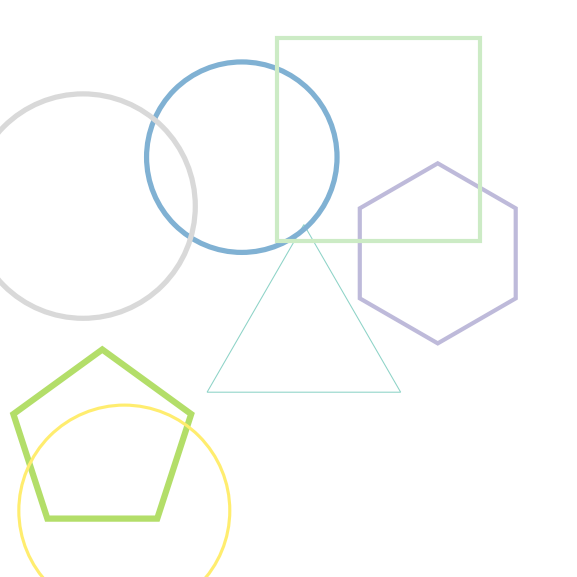[{"shape": "triangle", "thickness": 0.5, "radius": 0.97, "center": [0.526, 0.417]}, {"shape": "hexagon", "thickness": 2, "radius": 0.78, "center": [0.758, 0.56]}, {"shape": "circle", "thickness": 2.5, "radius": 0.82, "center": [0.419, 0.727]}, {"shape": "pentagon", "thickness": 3, "radius": 0.81, "center": [0.177, 0.232]}, {"shape": "circle", "thickness": 2.5, "radius": 0.97, "center": [0.144, 0.642]}, {"shape": "square", "thickness": 2, "radius": 0.88, "center": [0.656, 0.757]}, {"shape": "circle", "thickness": 1.5, "radius": 0.91, "center": [0.215, 0.115]}]